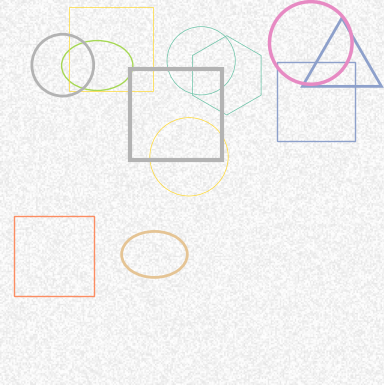[{"shape": "circle", "thickness": 0.5, "radius": 0.44, "center": [0.522, 0.842]}, {"shape": "hexagon", "thickness": 0.5, "radius": 0.51, "center": [0.589, 0.804]}, {"shape": "square", "thickness": 1, "radius": 0.52, "center": [0.14, 0.335]}, {"shape": "square", "thickness": 1, "radius": 0.51, "center": [0.821, 0.736]}, {"shape": "triangle", "thickness": 2, "radius": 0.59, "center": [0.888, 0.835]}, {"shape": "circle", "thickness": 2.5, "radius": 0.54, "center": [0.807, 0.888]}, {"shape": "oval", "thickness": 1, "radius": 0.46, "center": [0.253, 0.83]}, {"shape": "square", "thickness": 0.5, "radius": 0.55, "center": [0.289, 0.872]}, {"shape": "circle", "thickness": 0.5, "radius": 0.51, "center": [0.491, 0.593]}, {"shape": "oval", "thickness": 2, "radius": 0.43, "center": [0.401, 0.339]}, {"shape": "circle", "thickness": 2, "radius": 0.4, "center": [0.163, 0.831]}, {"shape": "square", "thickness": 3, "radius": 0.6, "center": [0.458, 0.702]}]